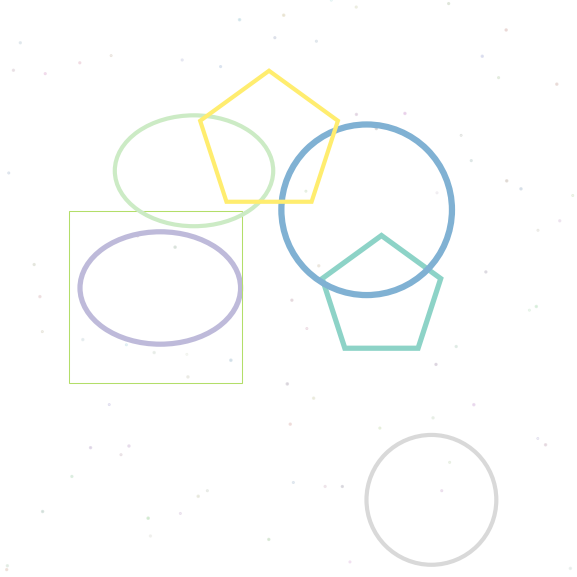[{"shape": "pentagon", "thickness": 2.5, "radius": 0.54, "center": [0.661, 0.483]}, {"shape": "oval", "thickness": 2.5, "radius": 0.7, "center": [0.278, 0.5]}, {"shape": "circle", "thickness": 3, "radius": 0.74, "center": [0.635, 0.636]}, {"shape": "square", "thickness": 0.5, "radius": 0.75, "center": [0.269, 0.485]}, {"shape": "circle", "thickness": 2, "radius": 0.56, "center": [0.747, 0.134]}, {"shape": "oval", "thickness": 2, "radius": 0.69, "center": [0.336, 0.703]}, {"shape": "pentagon", "thickness": 2, "radius": 0.63, "center": [0.466, 0.751]}]